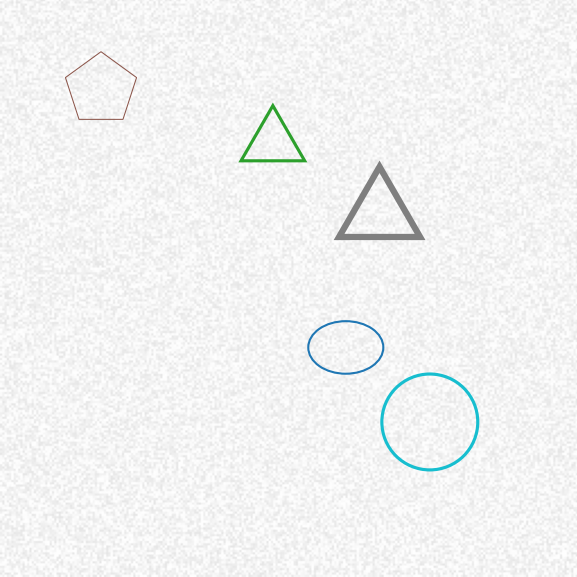[{"shape": "oval", "thickness": 1, "radius": 0.32, "center": [0.599, 0.397]}, {"shape": "triangle", "thickness": 1.5, "radius": 0.32, "center": [0.472, 0.753]}, {"shape": "pentagon", "thickness": 0.5, "radius": 0.32, "center": [0.175, 0.845]}, {"shape": "triangle", "thickness": 3, "radius": 0.41, "center": [0.657, 0.629]}, {"shape": "circle", "thickness": 1.5, "radius": 0.42, "center": [0.744, 0.268]}]